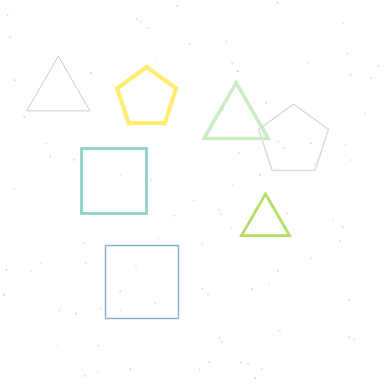[{"shape": "square", "thickness": 2, "radius": 0.42, "center": [0.295, 0.53]}, {"shape": "triangle", "thickness": 0.5, "radius": 0.47, "center": [0.152, 0.759]}, {"shape": "square", "thickness": 1, "radius": 0.47, "center": [0.368, 0.268]}, {"shape": "triangle", "thickness": 2, "radius": 0.36, "center": [0.69, 0.424]}, {"shape": "pentagon", "thickness": 1, "radius": 0.48, "center": [0.763, 0.634]}, {"shape": "triangle", "thickness": 2.5, "radius": 0.48, "center": [0.613, 0.689]}, {"shape": "pentagon", "thickness": 3, "radius": 0.4, "center": [0.381, 0.746]}]